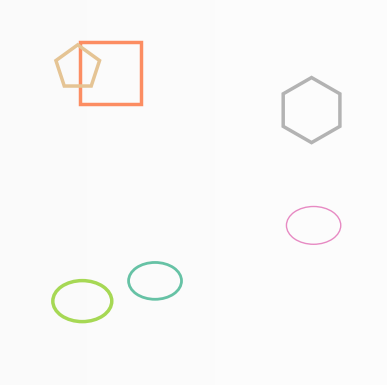[{"shape": "oval", "thickness": 2, "radius": 0.34, "center": [0.4, 0.27]}, {"shape": "square", "thickness": 2.5, "radius": 0.4, "center": [0.285, 0.811]}, {"shape": "oval", "thickness": 1, "radius": 0.35, "center": [0.809, 0.415]}, {"shape": "oval", "thickness": 2.5, "radius": 0.38, "center": [0.212, 0.218]}, {"shape": "pentagon", "thickness": 2.5, "radius": 0.3, "center": [0.201, 0.824]}, {"shape": "hexagon", "thickness": 2.5, "radius": 0.42, "center": [0.804, 0.714]}]